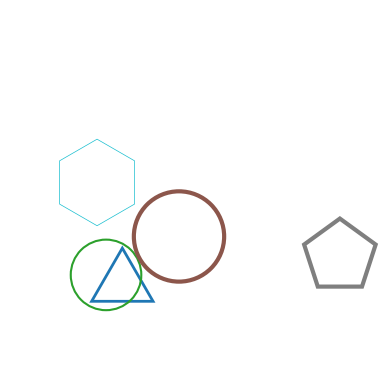[{"shape": "triangle", "thickness": 2, "radius": 0.46, "center": [0.318, 0.263]}, {"shape": "circle", "thickness": 1.5, "radius": 0.46, "center": [0.275, 0.286]}, {"shape": "circle", "thickness": 3, "radius": 0.59, "center": [0.465, 0.386]}, {"shape": "pentagon", "thickness": 3, "radius": 0.49, "center": [0.883, 0.335]}, {"shape": "hexagon", "thickness": 0.5, "radius": 0.56, "center": [0.252, 0.526]}]